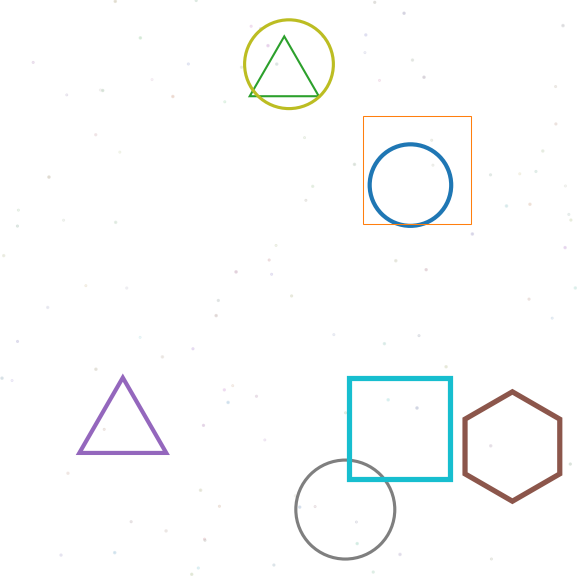[{"shape": "circle", "thickness": 2, "radius": 0.35, "center": [0.711, 0.679]}, {"shape": "square", "thickness": 0.5, "radius": 0.47, "center": [0.722, 0.704]}, {"shape": "triangle", "thickness": 1, "radius": 0.35, "center": [0.492, 0.867]}, {"shape": "triangle", "thickness": 2, "radius": 0.43, "center": [0.213, 0.258]}, {"shape": "hexagon", "thickness": 2.5, "radius": 0.47, "center": [0.887, 0.226]}, {"shape": "circle", "thickness": 1.5, "radius": 0.43, "center": [0.598, 0.117]}, {"shape": "circle", "thickness": 1.5, "radius": 0.38, "center": [0.5, 0.888]}, {"shape": "square", "thickness": 2.5, "radius": 0.44, "center": [0.691, 0.257]}]